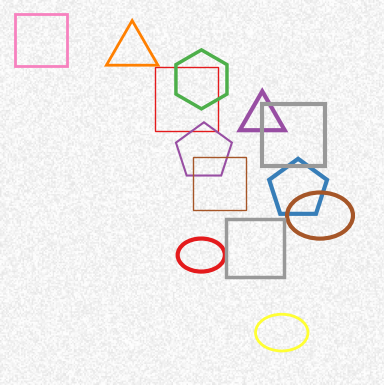[{"shape": "square", "thickness": 1, "radius": 0.41, "center": [0.484, 0.742]}, {"shape": "oval", "thickness": 3, "radius": 0.31, "center": [0.523, 0.337]}, {"shape": "pentagon", "thickness": 3, "radius": 0.4, "center": [0.774, 0.509]}, {"shape": "hexagon", "thickness": 2.5, "radius": 0.38, "center": [0.523, 0.794]}, {"shape": "pentagon", "thickness": 1.5, "radius": 0.38, "center": [0.53, 0.606]}, {"shape": "triangle", "thickness": 3, "radius": 0.34, "center": [0.681, 0.695]}, {"shape": "triangle", "thickness": 2, "radius": 0.39, "center": [0.343, 0.869]}, {"shape": "oval", "thickness": 2, "radius": 0.34, "center": [0.732, 0.136]}, {"shape": "oval", "thickness": 3, "radius": 0.43, "center": [0.831, 0.44]}, {"shape": "square", "thickness": 1, "radius": 0.34, "center": [0.571, 0.524]}, {"shape": "square", "thickness": 2, "radius": 0.34, "center": [0.106, 0.897]}, {"shape": "square", "thickness": 3, "radius": 0.41, "center": [0.762, 0.65]}, {"shape": "square", "thickness": 2.5, "radius": 0.38, "center": [0.661, 0.356]}]